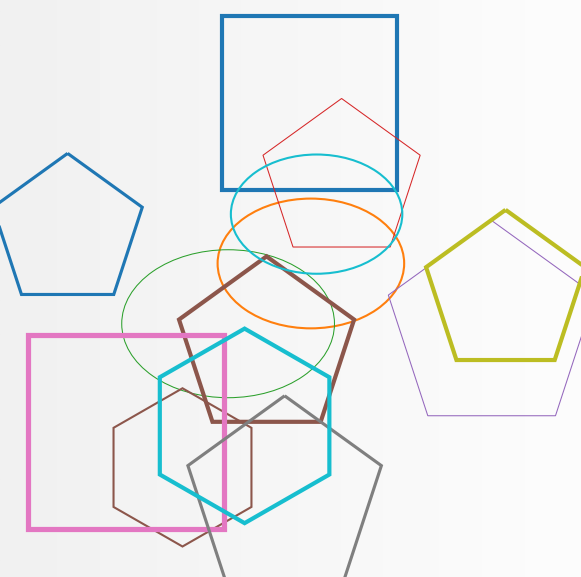[{"shape": "square", "thickness": 2, "radius": 0.75, "center": [0.533, 0.821]}, {"shape": "pentagon", "thickness": 1.5, "radius": 0.68, "center": [0.116, 0.598]}, {"shape": "oval", "thickness": 1, "radius": 0.8, "center": [0.535, 0.543]}, {"shape": "oval", "thickness": 0.5, "radius": 0.92, "center": [0.392, 0.439]}, {"shape": "pentagon", "thickness": 0.5, "radius": 0.71, "center": [0.588, 0.686]}, {"shape": "pentagon", "thickness": 0.5, "radius": 0.93, "center": [0.846, 0.43]}, {"shape": "pentagon", "thickness": 2, "radius": 0.79, "center": [0.459, 0.397]}, {"shape": "hexagon", "thickness": 1, "radius": 0.68, "center": [0.314, 0.19]}, {"shape": "square", "thickness": 2.5, "radius": 0.84, "center": [0.217, 0.251]}, {"shape": "pentagon", "thickness": 1.5, "radius": 0.87, "center": [0.49, 0.139]}, {"shape": "pentagon", "thickness": 2, "radius": 0.72, "center": [0.87, 0.492]}, {"shape": "hexagon", "thickness": 2, "radius": 0.84, "center": [0.421, 0.262]}, {"shape": "oval", "thickness": 1, "radius": 0.74, "center": [0.545, 0.628]}]